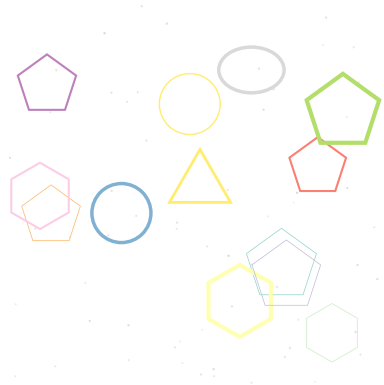[{"shape": "pentagon", "thickness": 0.5, "radius": 0.48, "center": [0.731, 0.312]}, {"shape": "hexagon", "thickness": 3, "radius": 0.47, "center": [0.623, 0.219]}, {"shape": "pentagon", "thickness": 0.5, "radius": 0.47, "center": [0.744, 0.283]}, {"shape": "pentagon", "thickness": 1.5, "radius": 0.39, "center": [0.825, 0.566]}, {"shape": "circle", "thickness": 2.5, "radius": 0.38, "center": [0.315, 0.447]}, {"shape": "pentagon", "thickness": 0.5, "radius": 0.4, "center": [0.133, 0.44]}, {"shape": "pentagon", "thickness": 3, "radius": 0.49, "center": [0.891, 0.709]}, {"shape": "hexagon", "thickness": 1.5, "radius": 0.43, "center": [0.104, 0.491]}, {"shape": "oval", "thickness": 2.5, "radius": 0.42, "center": [0.653, 0.818]}, {"shape": "pentagon", "thickness": 1.5, "radius": 0.4, "center": [0.122, 0.779]}, {"shape": "hexagon", "thickness": 0.5, "radius": 0.38, "center": [0.862, 0.136]}, {"shape": "circle", "thickness": 1, "radius": 0.4, "center": [0.493, 0.73]}, {"shape": "triangle", "thickness": 2, "radius": 0.46, "center": [0.52, 0.52]}]